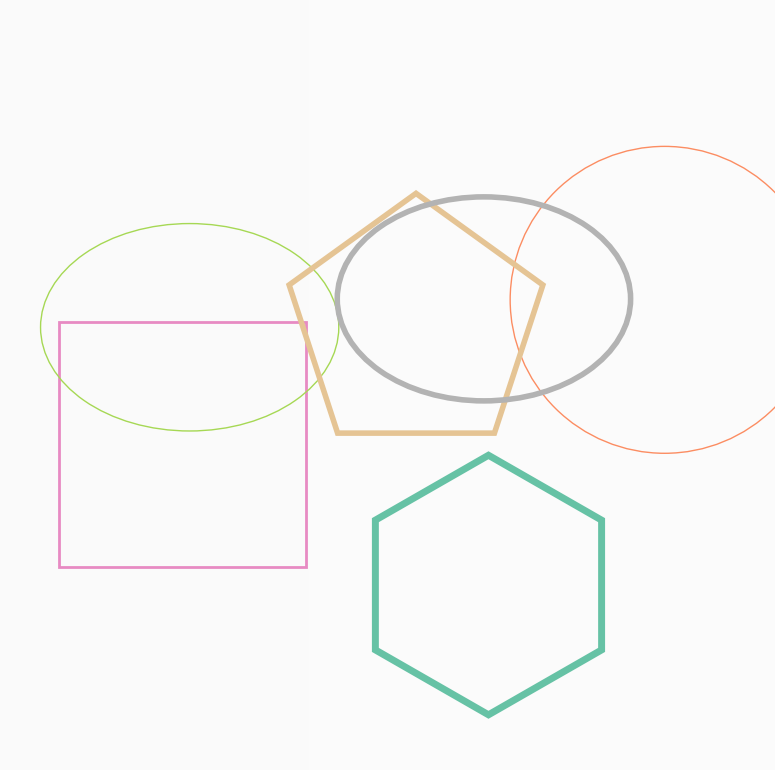[{"shape": "hexagon", "thickness": 2.5, "radius": 0.84, "center": [0.63, 0.24]}, {"shape": "circle", "thickness": 0.5, "radius": 1.0, "center": [0.858, 0.611]}, {"shape": "square", "thickness": 1, "radius": 0.8, "center": [0.236, 0.423]}, {"shape": "oval", "thickness": 0.5, "radius": 0.96, "center": [0.245, 0.575]}, {"shape": "pentagon", "thickness": 2, "radius": 0.86, "center": [0.537, 0.577]}, {"shape": "oval", "thickness": 2, "radius": 0.95, "center": [0.624, 0.612]}]